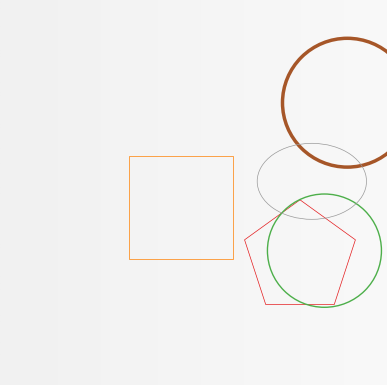[{"shape": "pentagon", "thickness": 0.5, "radius": 0.75, "center": [0.774, 0.331]}, {"shape": "circle", "thickness": 1, "radius": 0.74, "center": [0.837, 0.349]}, {"shape": "square", "thickness": 0.5, "radius": 0.67, "center": [0.467, 0.46]}, {"shape": "circle", "thickness": 2.5, "radius": 0.84, "center": [0.896, 0.733]}, {"shape": "oval", "thickness": 0.5, "radius": 0.71, "center": [0.805, 0.529]}]